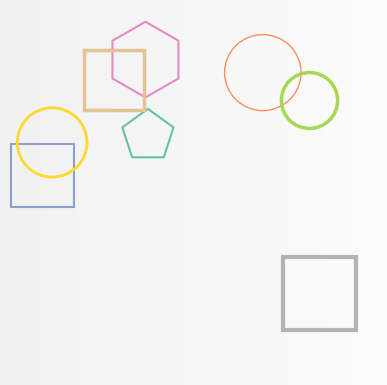[{"shape": "pentagon", "thickness": 1.5, "radius": 0.35, "center": [0.382, 0.648]}, {"shape": "circle", "thickness": 1, "radius": 0.49, "center": [0.678, 0.811]}, {"shape": "square", "thickness": 1.5, "radius": 0.41, "center": [0.11, 0.544]}, {"shape": "hexagon", "thickness": 1.5, "radius": 0.49, "center": [0.375, 0.845]}, {"shape": "circle", "thickness": 2.5, "radius": 0.36, "center": [0.799, 0.739]}, {"shape": "circle", "thickness": 2, "radius": 0.45, "center": [0.135, 0.63]}, {"shape": "square", "thickness": 2.5, "radius": 0.39, "center": [0.294, 0.792]}, {"shape": "square", "thickness": 3, "radius": 0.47, "center": [0.824, 0.237]}]